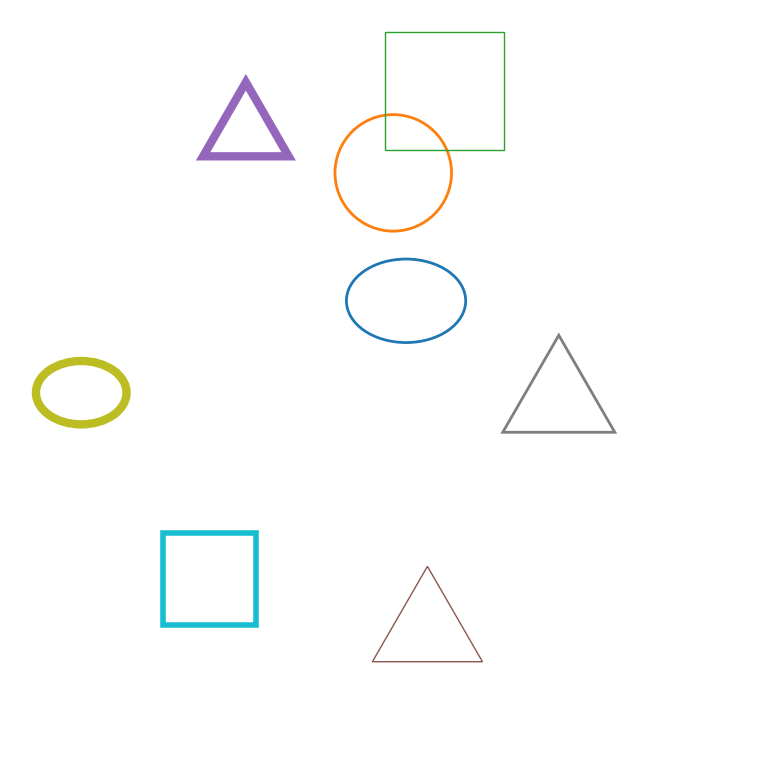[{"shape": "oval", "thickness": 1, "radius": 0.39, "center": [0.527, 0.609]}, {"shape": "circle", "thickness": 1, "radius": 0.38, "center": [0.511, 0.775]}, {"shape": "square", "thickness": 0.5, "radius": 0.38, "center": [0.577, 0.882]}, {"shape": "triangle", "thickness": 3, "radius": 0.32, "center": [0.319, 0.829]}, {"shape": "triangle", "thickness": 0.5, "radius": 0.41, "center": [0.555, 0.182]}, {"shape": "triangle", "thickness": 1, "radius": 0.42, "center": [0.726, 0.481]}, {"shape": "oval", "thickness": 3, "radius": 0.29, "center": [0.106, 0.49]}, {"shape": "square", "thickness": 2, "radius": 0.3, "center": [0.272, 0.248]}]